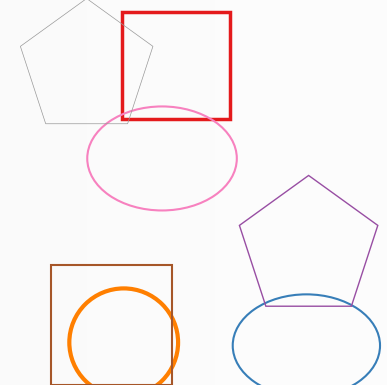[{"shape": "square", "thickness": 2.5, "radius": 0.69, "center": [0.454, 0.831]}, {"shape": "oval", "thickness": 1.5, "radius": 0.95, "center": [0.791, 0.102]}, {"shape": "pentagon", "thickness": 1, "radius": 0.94, "center": [0.796, 0.357]}, {"shape": "circle", "thickness": 3, "radius": 0.7, "center": [0.319, 0.111]}, {"shape": "square", "thickness": 1.5, "radius": 0.78, "center": [0.287, 0.156]}, {"shape": "oval", "thickness": 1.5, "radius": 0.96, "center": [0.418, 0.588]}, {"shape": "pentagon", "thickness": 0.5, "radius": 0.9, "center": [0.224, 0.824]}]